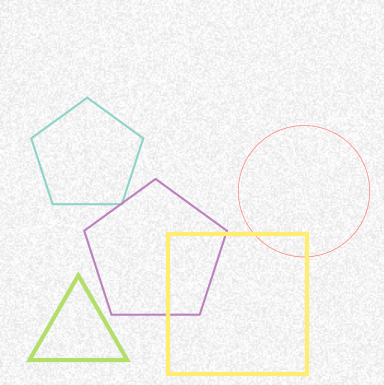[{"shape": "pentagon", "thickness": 1.5, "radius": 0.76, "center": [0.227, 0.593]}, {"shape": "circle", "thickness": 0.5, "radius": 0.85, "center": [0.79, 0.503]}, {"shape": "triangle", "thickness": 3, "radius": 0.73, "center": [0.204, 0.138]}, {"shape": "pentagon", "thickness": 1.5, "radius": 0.97, "center": [0.404, 0.34]}, {"shape": "square", "thickness": 3, "radius": 0.91, "center": [0.617, 0.21]}]